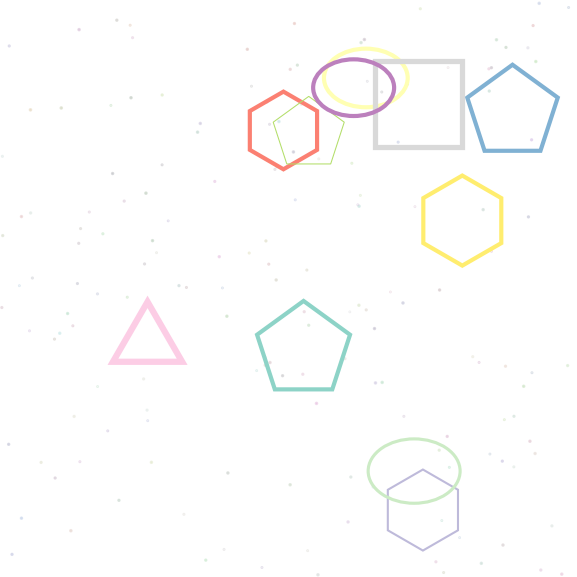[{"shape": "pentagon", "thickness": 2, "radius": 0.42, "center": [0.526, 0.393]}, {"shape": "oval", "thickness": 2, "radius": 0.36, "center": [0.633, 0.864]}, {"shape": "hexagon", "thickness": 1, "radius": 0.35, "center": [0.732, 0.116]}, {"shape": "hexagon", "thickness": 2, "radius": 0.34, "center": [0.491, 0.773]}, {"shape": "pentagon", "thickness": 2, "radius": 0.41, "center": [0.887, 0.805]}, {"shape": "pentagon", "thickness": 0.5, "radius": 0.32, "center": [0.535, 0.768]}, {"shape": "triangle", "thickness": 3, "radius": 0.35, "center": [0.255, 0.407]}, {"shape": "square", "thickness": 2.5, "radius": 0.37, "center": [0.725, 0.819]}, {"shape": "oval", "thickness": 2, "radius": 0.35, "center": [0.612, 0.847]}, {"shape": "oval", "thickness": 1.5, "radius": 0.4, "center": [0.717, 0.183]}, {"shape": "hexagon", "thickness": 2, "radius": 0.39, "center": [0.801, 0.617]}]